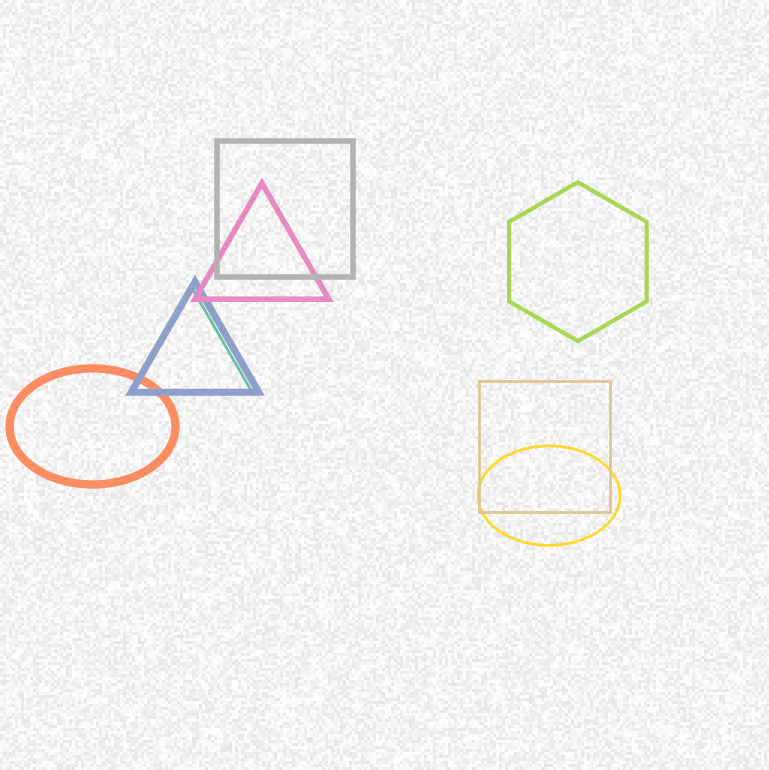[{"shape": "triangle", "thickness": 1, "radius": 0.46, "center": [0.249, 0.534]}, {"shape": "oval", "thickness": 3, "radius": 0.54, "center": [0.12, 0.446]}, {"shape": "triangle", "thickness": 2.5, "radius": 0.48, "center": [0.253, 0.538]}, {"shape": "triangle", "thickness": 2, "radius": 0.5, "center": [0.34, 0.662]}, {"shape": "hexagon", "thickness": 1.5, "radius": 0.52, "center": [0.75, 0.66]}, {"shape": "oval", "thickness": 1, "radius": 0.46, "center": [0.713, 0.356]}, {"shape": "square", "thickness": 1, "radius": 0.43, "center": [0.707, 0.42]}, {"shape": "square", "thickness": 2, "radius": 0.44, "center": [0.37, 0.728]}]